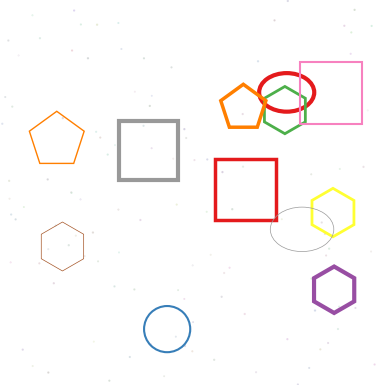[{"shape": "oval", "thickness": 3, "radius": 0.36, "center": [0.745, 0.76]}, {"shape": "square", "thickness": 2.5, "radius": 0.4, "center": [0.638, 0.507]}, {"shape": "circle", "thickness": 1.5, "radius": 0.3, "center": [0.434, 0.145]}, {"shape": "hexagon", "thickness": 2, "radius": 0.31, "center": [0.74, 0.714]}, {"shape": "hexagon", "thickness": 3, "radius": 0.3, "center": [0.868, 0.247]}, {"shape": "pentagon", "thickness": 2.5, "radius": 0.31, "center": [0.632, 0.719]}, {"shape": "pentagon", "thickness": 1, "radius": 0.37, "center": [0.147, 0.636]}, {"shape": "hexagon", "thickness": 2, "radius": 0.31, "center": [0.865, 0.448]}, {"shape": "hexagon", "thickness": 0.5, "radius": 0.32, "center": [0.162, 0.36]}, {"shape": "square", "thickness": 1.5, "radius": 0.41, "center": [0.86, 0.758]}, {"shape": "square", "thickness": 3, "radius": 0.38, "center": [0.386, 0.609]}, {"shape": "oval", "thickness": 0.5, "radius": 0.41, "center": [0.785, 0.404]}]